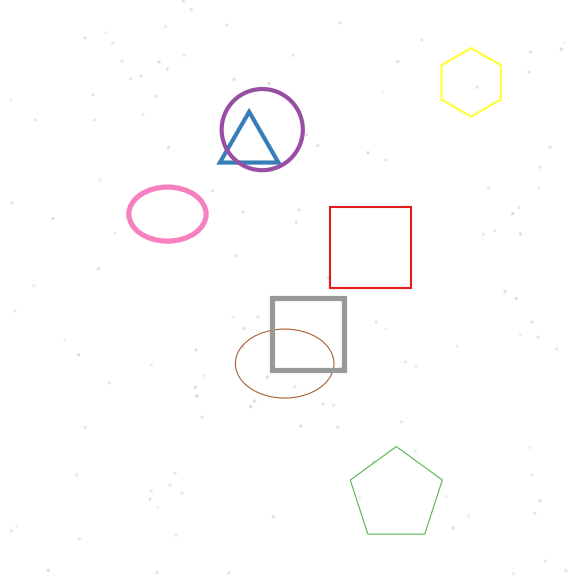[{"shape": "square", "thickness": 1, "radius": 0.35, "center": [0.642, 0.571]}, {"shape": "triangle", "thickness": 2, "radius": 0.29, "center": [0.431, 0.747]}, {"shape": "pentagon", "thickness": 0.5, "radius": 0.42, "center": [0.686, 0.142]}, {"shape": "circle", "thickness": 2, "radius": 0.35, "center": [0.454, 0.775]}, {"shape": "hexagon", "thickness": 1, "radius": 0.3, "center": [0.816, 0.857]}, {"shape": "oval", "thickness": 0.5, "radius": 0.43, "center": [0.493, 0.37]}, {"shape": "oval", "thickness": 2.5, "radius": 0.33, "center": [0.29, 0.628]}, {"shape": "square", "thickness": 2.5, "radius": 0.31, "center": [0.533, 0.422]}]